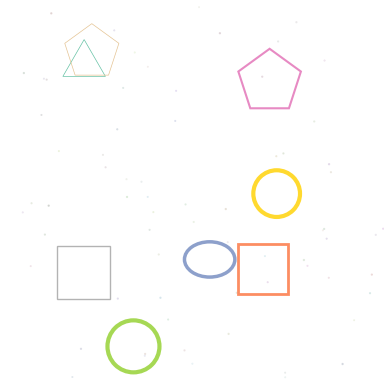[{"shape": "triangle", "thickness": 0.5, "radius": 0.32, "center": [0.219, 0.833]}, {"shape": "square", "thickness": 2, "radius": 0.33, "center": [0.684, 0.3]}, {"shape": "oval", "thickness": 2.5, "radius": 0.33, "center": [0.545, 0.326]}, {"shape": "pentagon", "thickness": 1.5, "radius": 0.43, "center": [0.7, 0.788]}, {"shape": "circle", "thickness": 3, "radius": 0.34, "center": [0.347, 0.1]}, {"shape": "circle", "thickness": 3, "radius": 0.3, "center": [0.719, 0.497]}, {"shape": "pentagon", "thickness": 0.5, "radius": 0.37, "center": [0.238, 0.865]}, {"shape": "square", "thickness": 1, "radius": 0.34, "center": [0.217, 0.293]}]